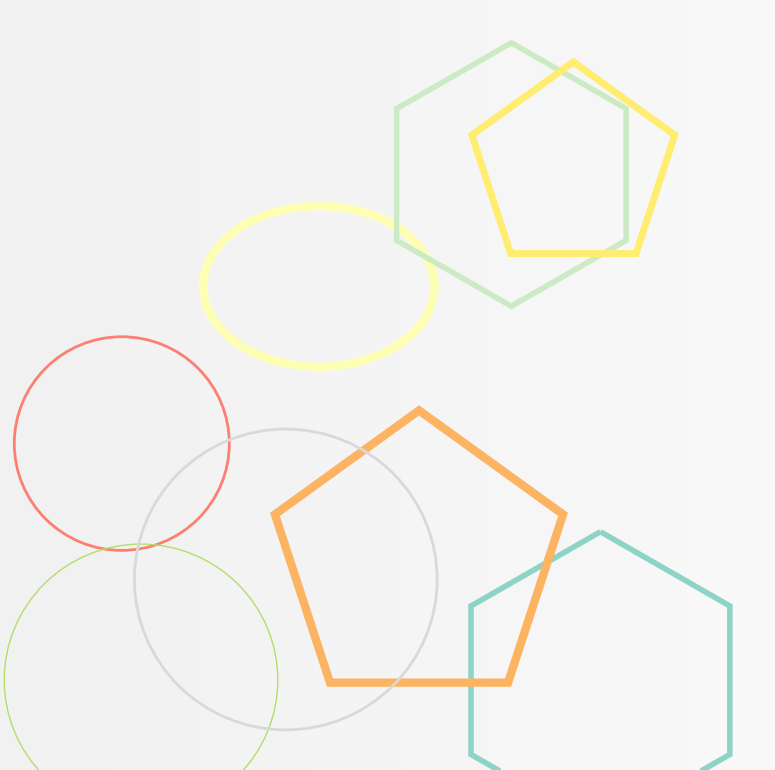[{"shape": "hexagon", "thickness": 2, "radius": 0.96, "center": [0.775, 0.117]}, {"shape": "oval", "thickness": 3, "radius": 0.75, "center": [0.411, 0.628]}, {"shape": "circle", "thickness": 1, "radius": 0.69, "center": [0.157, 0.424]}, {"shape": "pentagon", "thickness": 3, "radius": 0.98, "center": [0.541, 0.272]}, {"shape": "circle", "thickness": 0.5, "radius": 0.88, "center": [0.182, 0.117]}, {"shape": "circle", "thickness": 1, "radius": 0.98, "center": [0.369, 0.247]}, {"shape": "hexagon", "thickness": 2, "radius": 0.86, "center": [0.66, 0.773]}, {"shape": "pentagon", "thickness": 2.5, "radius": 0.69, "center": [0.74, 0.782]}]